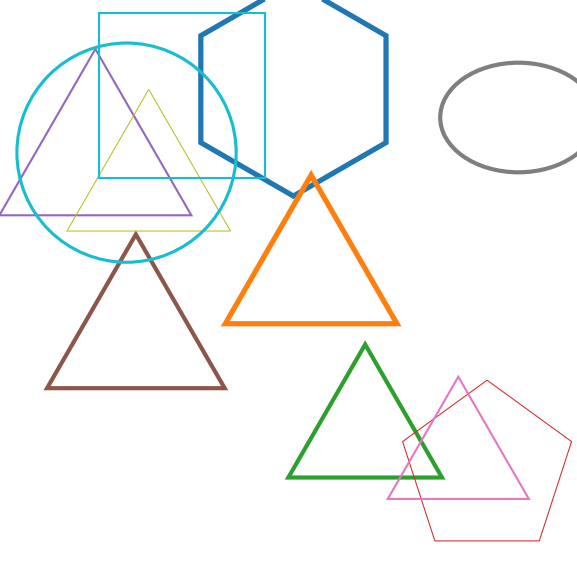[{"shape": "hexagon", "thickness": 2.5, "radius": 0.93, "center": [0.508, 0.845]}, {"shape": "triangle", "thickness": 2.5, "radius": 0.86, "center": [0.539, 0.524]}, {"shape": "triangle", "thickness": 2, "radius": 0.77, "center": [0.632, 0.249]}, {"shape": "pentagon", "thickness": 0.5, "radius": 0.77, "center": [0.843, 0.187]}, {"shape": "triangle", "thickness": 1, "radius": 0.96, "center": [0.165, 0.722]}, {"shape": "triangle", "thickness": 2, "radius": 0.89, "center": [0.235, 0.416]}, {"shape": "triangle", "thickness": 1, "radius": 0.7, "center": [0.794, 0.206]}, {"shape": "oval", "thickness": 2, "radius": 0.68, "center": [0.898, 0.796]}, {"shape": "triangle", "thickness": 0.5, "radius": 0.82, "center": [0.258, 0.681]}, {"shape": "square", "thickness": 1, "radius": 0.72, "center": [0.315, 0.833]}, {"shape": "circle", "thickness": 1.5, "radius": 0.95, "center": [0.219, 0.735]}]